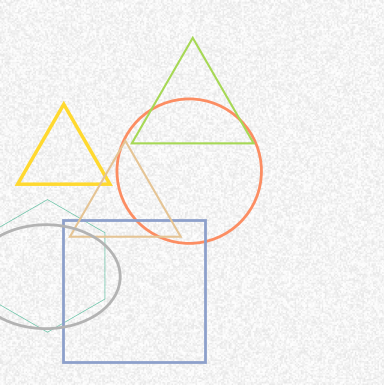[{"shape": "hexagon", "thickness": 0.5, "radius": 0.86, "center": [0.123, 0.309]}, {"shape": "circle", "thickness": 2, "radius": 0.94, "center": [0.491, 0.555]}, {"shape": "square", "thickness": 2, "radius": 0.92, "center": [0.348, 0.244]}, {"shape": "triangle", "thickness": 1.5, "radius": 0.91, "center": [0.501, 0.719]}, {"shape": "triangle", "thickness": 2.5, "radius": 0.69, "center": [0.166, 0.591]}, {"shape": "triangle", "thickness": 1.5, "radius": 0.83, "center": [0.325, 0.468]}, {"shape": "oval", "thickness": 2, "radius": 0.96, "center": [0.119, 0.281]}]